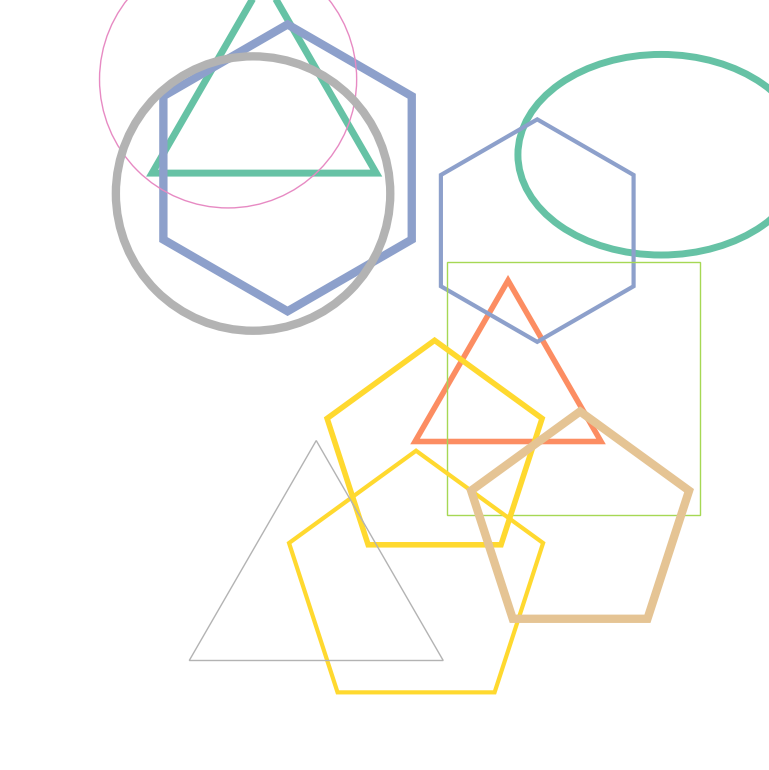[{"shape": "oval", "thickness": 2.5, "radius": 0.93, "center": [0.859, 0.799]}, {"shape": "triangle", "thickness": 2.5, "radius": 0.84, "center": [0.343, 0.859]}, {"shape": "triangle", "thickness": 2, "radius": 0.7, "center": [0.66, 0.496]}, {"shape": "hexagon", "thickness": 1.5, "radius": 0.72, "center": [0.698, 0.7]}, {"shape": "hexagon", "thickness": 3, "radius": 0.93, "center": [0.373, 0.782]}, {"shape": "circle", "thickness": 0.5, "radius": 0.83, "center": [0.296, 0.897]}, {"shape": "square", "thickness": 0.5, "radius": 0.82, "center": [0.745, 0.495]}, {"shape": "pentagon", "thickness": 1.5, "radius": 0.87, "center": [0.54, 0.241]}, {"shape": "pentagon", "thickness": 2, "radius": 0.73, "center": [0.564, 0.411]}, {"shape": "pentagon", "thickness": 3, "radius": 0.74, "center": [0.753, 0.317]}, {"shape": "circle", "thickness": 3, "radius": 0.89, "center": [0.329, 0.749]}, {"shape": "triangle", "thickness": 0.5, "radius": 0.95, "center": [0.411, 0.237]}]